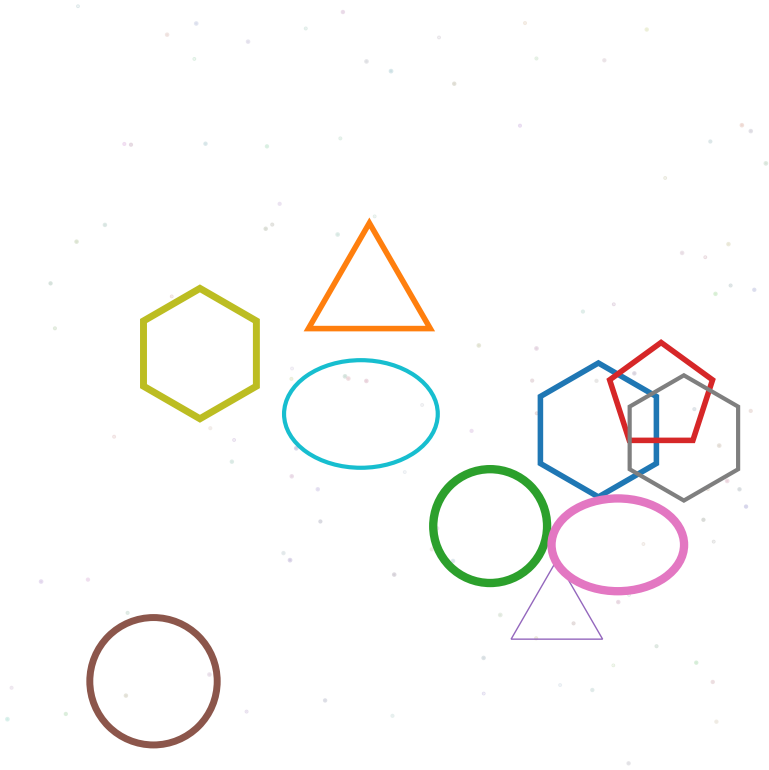[{"shape": "hexagon", "thickness": 2, "radius": 0.43, "center": [0.777, 0.442]}, {"shape": "triangle", "thickness": 2, "radius": 0.46, "center": [0.48, 0.619]}, {"shape": "circle", "thickness": 3, "radius": 0.37, "center": [0.637, 0.317]}, {"shape": "pentagon", "thickness": 2, "radius": 0.35, "center": [0.859, 0.485]}, {"shape": "triangle", "thickness": 0.5, "radius": 0.34, "center": [0.723, 0.204]}, {"shape": "circle", "thickness": 2.5, "radius": 0.41, "center": [0.199, 0.115]}, {"shape": "oval", "thickness": 3, "radius": 0.43, "center": [0.802, 0.292]}, {"shape": "hexagon", "thickness": 1.5, "radius": 0.41, "center": [0.888, 0.431]}, {"shape": "hexagon", "thickness": 2.5, "radius": 0.42, "center": [0.26, 0.541]}, {"shape": "oval", "thickness": 1.5, "radius": 0.5, "center": [0.469, 0.462]}]